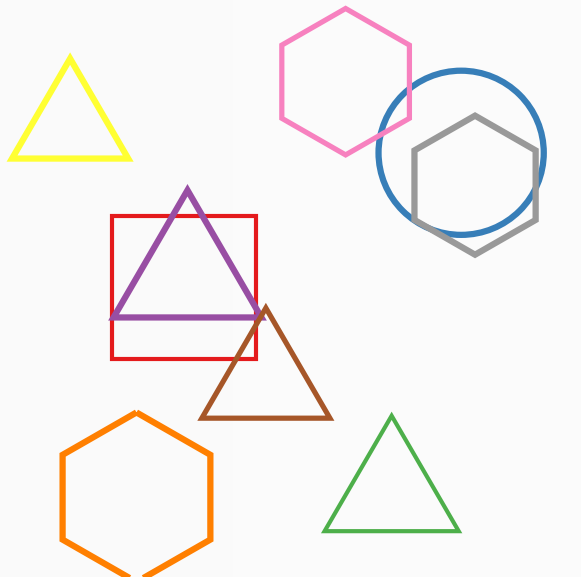[{"shape": "square", "thickness": 2, "radius": 0.62, "center": [0.317, 0.501]}, {"shape": "circle", "thickness": 3, "radius": 0.71, "center": [0.793, 0.735]}, {"shape": "triangle", "thickness": 2, "radius": 0.67, "center": [0.674, 0.146]}, {"shape": "triangle", "thickness": 3, "radius": 0.73, "center": [0.323, 0.523]}, {"shape": "hexagon", "thickness": 3, "radius": 0.73, "center": [0.235, 0.138]}, {"shape": "triangle", "thickness": 3, "radius": 0.58, "center": [0.121, 0.782]}, {"shape": "triangle", "thickness": 2.5, "radius": 0.64, "center": [0.457, 0.339]}, {"shape": "hexagon", "thickness": 2.5, "radius": 0.63, "center": [0.595, 0.858]}, {"shape": "hexagon", "thickness": 3, "radius": 0.6, "center": [0.817, 0.678]}]